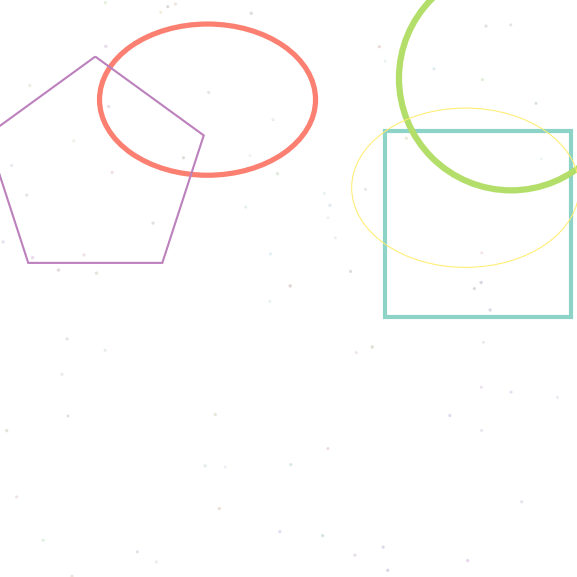[{"shape": "square", "thickness": 2, "radius": 0.8, "center": [0.827, 0.612]}, {"shape": "oval", "thickness": 2.5, "radius": 0.94, "center": [0.359, 0.827]}, {"shape": "circle", "thickness": 3, "radius": 0.97, "center": [0.885, 0.864]}, {"shape": "pentagon", "thickness": 1, "radius": 0.99, "center": [0.165, 0.704]}, {"shape": "oval", "thickness": 0.5, "radius": 0.99, "center": [0.806, 0.674]}]